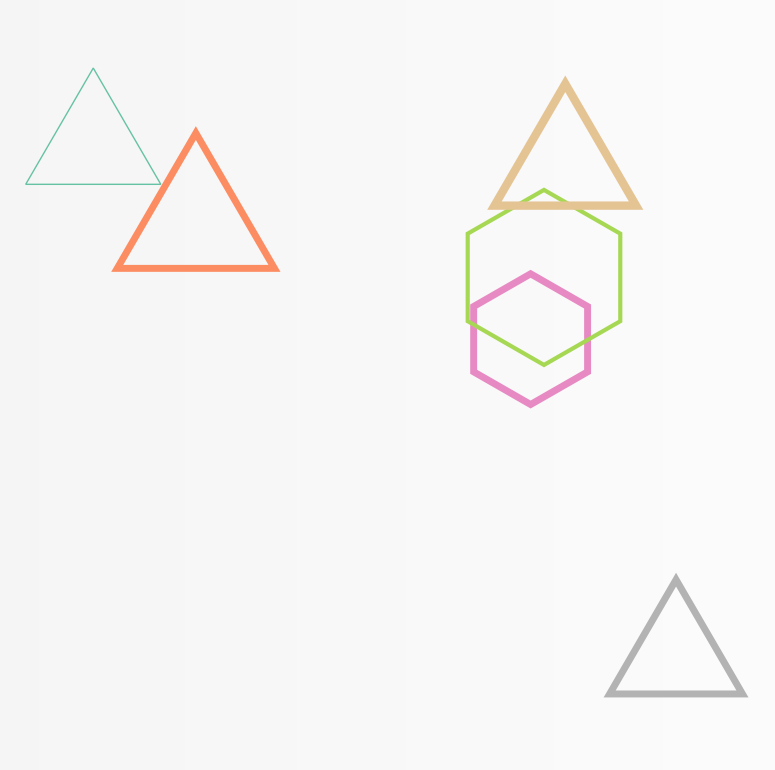[{"shape": "triangle", "thickness": 0.5, "radius": 0.5, "center": [0.12, 0.811]}, {"shape": "triangle", "thickness": 2.5, "radius": 0.59, "center": [0.253, 0.71]}, {"shape": "hexagon", "thickness": 2.5, "radius": 0.42, "center": [0.685, 0.56]}, {"shape": "hexagon", "thickness": 1.5, "radius": 0.57, "center": [0.702, 0.64]}, {"shape": "triangle", "thickness": 3, "radius": 0.53, "center": [0.729, 0.786]}, {"shape": "triangle", "thickness": 2.5, "radius": 0.49, "center": [0.872, 0.148]}]